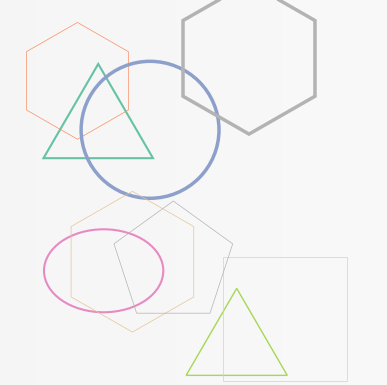[{"shape": "triangle", "thickness": 1.5, "radius": 0.82, "center": [0.254, 0.671]}, {"shape": "hexagon", "thickness": 0.5, "radius": 0.76, "center": [0.2, 0.79]}, {"shape": "circle", "thickness": 2.5, "radius": 0.89, "center": [0.387, 0.663]}, {"shape": "oval", "thickness": 1.5, "radius": 0.77, "center": [0.268, 0.297]}, {"shape": "triangle", "thickness": 1, "radius": 0.75, "center": [0.611, 0.1]}, {"shape": "square", "thickness": 0.5, "radius": 0.8, "center": [0.736, 0.172]}, {"shape": "hexagon", "thickness": 0.5, "radius": 0.91, "center": [0.342, 0.32]}, {"shape": "hexagon", "thickness": 2.5, "radius": 0.98, "center": [0.643, 0.848]}, {"shape": "pentagon", "thickness": 0.5, "radius": 0.81, "center": [0.447, 0.317]}]